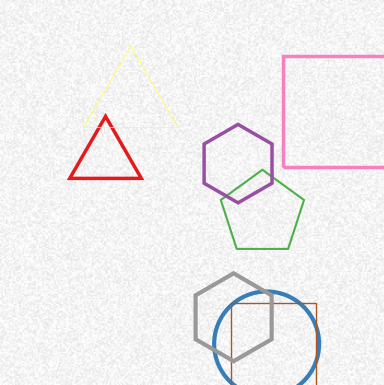[{"shape": "triangle", "thickness": 2.5, "radius": 0.54, "center": [0.274, 0.59]}, {"shape": "circle", "thickness": 3, "radius": 0.68, "center": [0.693, 0.107]}, {"shape": "pentagon", "thickness": 1.5, "radius": 0.57, "center": [0.682, 0.445]}, {"shape": "hexagon", "thickness": 2.5, "radius": 0.51, "center": [0.618, 0.575]}, {"shape": "triangle", "thickness": 0.5, "radius": 0.71, "center": [0.34, 0.74]}, {"shape": "square", "thickness": 1, "radius": 0.55, "center": [0.709, 0.103]}, {"shape": "square", "thickness": 2.5, "radius": 0.72, "center": [0.878, 0.711]}, {"shape": "hexagon", "thickness": 3, "radius": 0.57, "center": [0.607, 0.176]}]